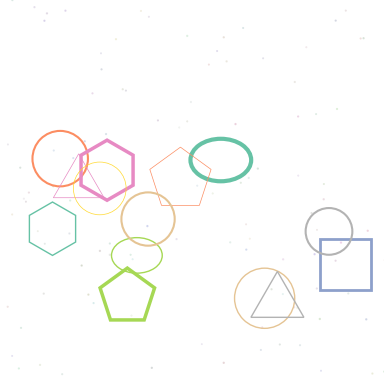[{"shape": "oval", "thickness": 3, "radius": 0.39, "center": [0.574, 0.584]}, {"shape": "hexagon", "thickness": 1, "radius": 0.35, "center": [0.136, 0.406]}, {"shape": "circle", "thickness": 1.5, "radius": 0.36, "center": [0.156, 0.588]}, {"shape": "pentagon", "thickness": 0.5, "radius": 0.42, "center": [0.469, 0.534]}, {"shape": "square", "thickness": 2, "radius": 0.33, "center": [0.897, 0.313]}, {"shape": "hexagon", "thickness": 2.5, "radius": 0.39, "center": [0.278, 0.558]}, {"shape": "triangle", "thickness": 0.5, "radius": 0.38, "center": [0.204, 0.524]}, {"shape": "pentagon", "thickness": 2.5, "radius": 0.37, "center": [0.331, 0.229]}, {"shape": "oval", "thickness": 1, "radius": 0.33, "center": [0.356, 0.337]}, {"shape": "circle", "thickness": 0.5, "radius": 0.34, "center": [0.259, 0.511]}, {"shape": "circle", "thickness": 1.5, "radius": 0.35, "center": [0.385, 0.431]}, {"shape": "circle", "thickness": 1, "radius": 0.39, "center": [0.687, 0.225]}, {"shape": "triangle", "thickness": 1, "radius": 0.4, "center": [0.721, 0.215]}, {"shape": "circle", "thickness": 1.5, "radius": 0.3, "center": [0.855, 0.399]}]